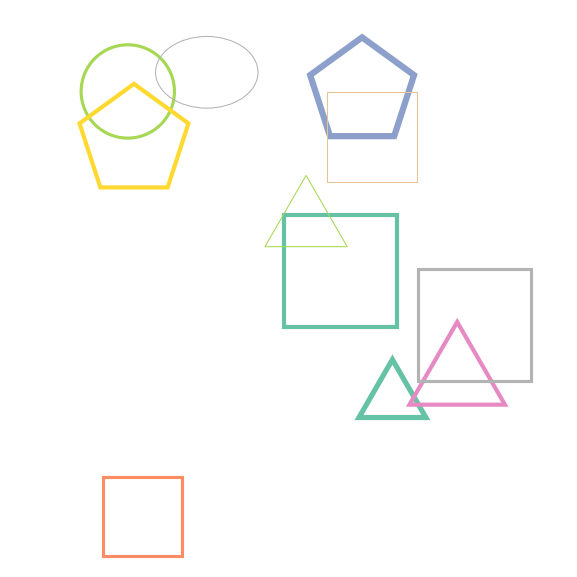[{"shape": "triangle", "thickness": 2.5, "radius": 0.33, "center": [0.68, 0.31]}, {"shape": "square", "thickness": 2, "radius": 0.49, "center": [0.59, 0.53]}, {"shape": "square", "thickness": 1.5, "radius": 0.34, "center": [0.247, 0.105]}, {"shape": "pentagon", "thickness": 3, "radius": 0.47, "center": [0.627, 0.84]}, {"shape": "triangle", "thickness": 2, "radius": 0.48, "center": [0.792, 0.346]}, {"shape": "circle", "thickness": 1.5, "radius": 0.4, "center": [0.221, 0.841]}, {"shape": "triangle", "thickness": 0.5, "radius": 0.41, "center": [0.53, 0.613]}, {"shape": "pentagon", "thickness": 2, "radius": 0.5, "center": [0.232, 0.755]}, {"shape": "square", "thickness": 0.5, "radius": 0.39, "center": [0.645, 0.762]}, {"shape": "square", "thickness": 1.5, "radius": 0.49, "center": [0.822, 0.437]}, {"shape": "oval", "thickness": 0.5, "radius": 0.44, "center": [0.358, 0.874]}]